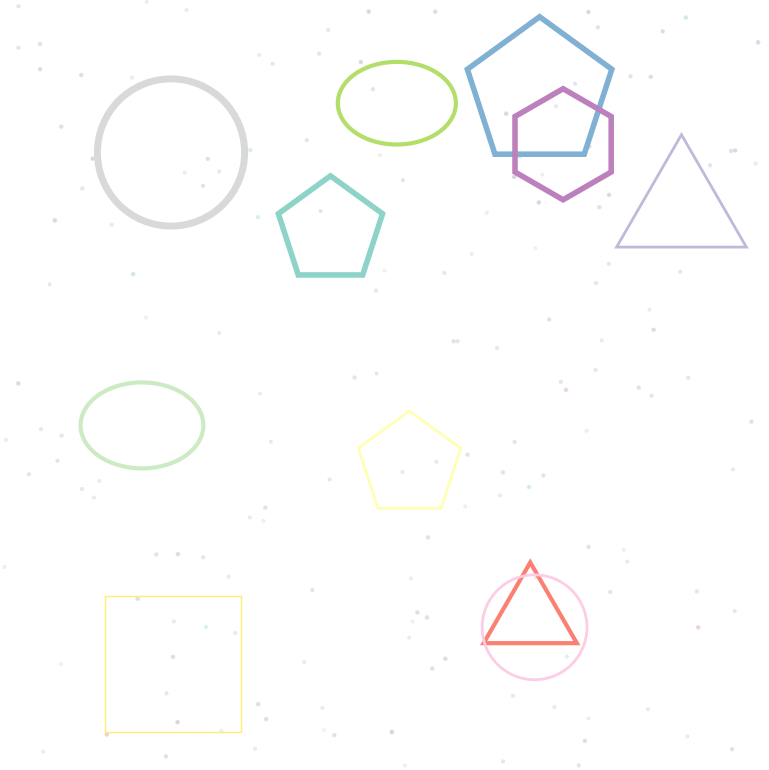[{"shape": "pentagon", "thickness": 2, "radius": 0.36, "center": [0.429, 0.7]}, {"shape": "pentagon", "thickness": 1, "radius": 0.35, "center": [0.532, 0.396]}, {"shape": "triangle", "thickness": 1, "radius": 0.49, "center": [0.885, 0.728]}, {"shape": "triangle", "thickness": 1.5, "radius": 0.35, "center": [0.689, 0.2]}, {"shape": "pentagon", "thickness": 2, "radius": 0.49, "center": [0.701, 0.88]}, {"shape": "oval", "thickness": 1.5, "radius": 0.38, "center": [0.515, 0.866]}, {"shape": "circle", "thickness": 1, "radius": 0.34, "center": [0.694, 0.185]}, {"shape": "circle", "thickness": 2.5, "radius": 0.48, "center": [0.222, 0.802]}, {"shape": "hexagon", "thickness": 2, "radius": 0.36, "center": [0.731, 0.813]}, {"shape": "oval", "thickness": 1.5, "radius": 0.4, "center": [0.184, 0.448]}, {"shape": "square", "thickness": 0.5, "radius": 0.44, "center": [0.225, 0.137]}]